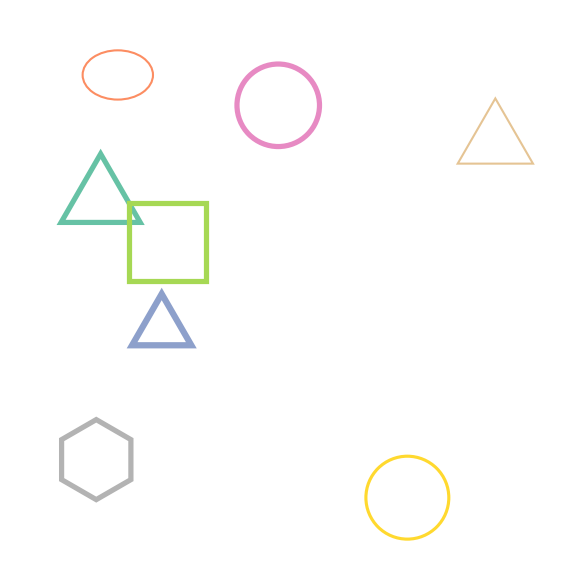[{"shape": "triangle", "thickness": 2.5, "radius": 0.4, "center": [0.174, 0.654]}, {"shape": "oval", "thickness": 1, "radius": 0.3, "center": [0.204, 0.869]}, {"shape": "triangle", "thickness": 3, "radius": 0.3, "center": [0.28, 0.431]}, {"shape": "circle", "thickness": 2.5, "radius": 0.36, "center": [0.482, 0.817]}, {"shape": "square", "thickness": 2.5, "radius": 0.33, "center": [0.29, 0.58]}, {"shape": "circle", "thickness": 1.5, "radius": 0.36, "center": [0.705, 0.137]}, {"shape": "triangle", "thickness": 1, "radius": 0.38, "center": [0.858, 0.753]}, {"shape": "hexagon", "thickness": 2.5, "radius": 0.35, "center": [0.167, 0.203]}]